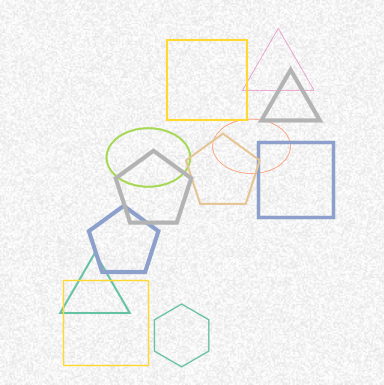[{"shape": "triangle", "thickness": 1.5, "radius": 0.52, "center": [0.247, 0.239]}, {"shape": "hexagon", "thickness": 1, "radius": 0.41, "center": [0.472, 0.129]}, {"shape": "oval", "thickness": 0.5, "radius": 0.5, "center": [0.653, 0.62]}, {"shape": "pentagon", "thickness": 3, "radius": 0.47, "center": [0.321, 0.37]}, {"shape": "square", "thickness": 2.5, "radius": 0.48, "center": [0.768, 0.534]}, {"shape": "triangle", "thickness": 0.5, "radius": 0.54, "center": [0.723, 0.819]}, {"shape": "oval", "thickness": 1.5, "radius": 0.54, "center": [0.385, 0.591]}, {"shape": "square", "thickness": 1, "radius": 0.55, "center": [0.274, 0.162]}, {"shape": "square", "thickness": 1.5, "radius": 0.52, "center": [0.538, 0.793]}, {"shape": "pentagon", "thickness": 1.5, "radius": 0.5, "center": [0.579, 0.552]}, {"shape": "pentagon", "thickness": 3, "radius": 0.52, "center": [0.399, 0.505]}, {"shape": "triangle", "thickness": 3, "radius": 0.44, "center": [0.755, 0.731]}]